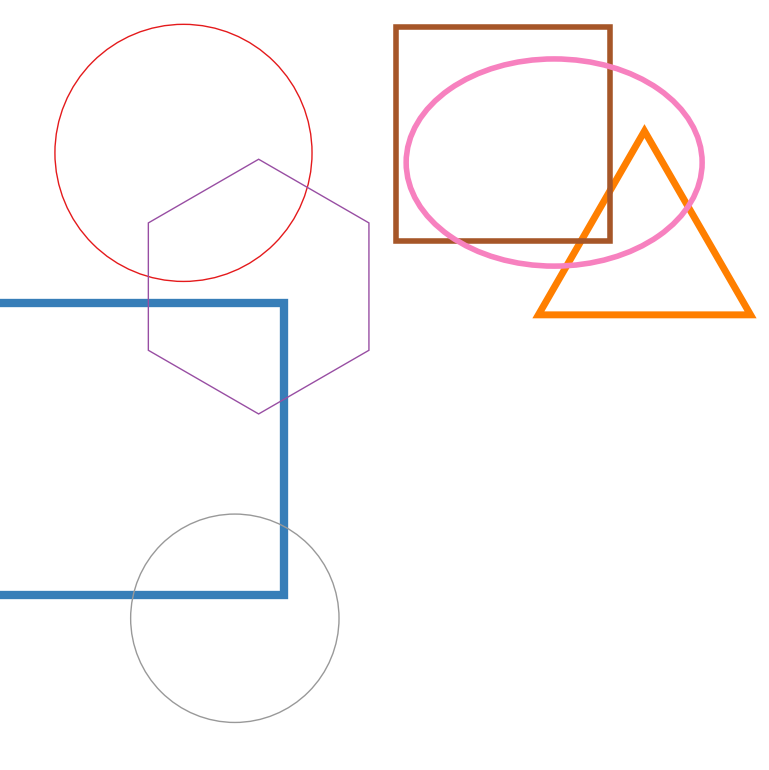[{"shape": "circle", "thickness": 0.5, "radius": 0.83, "center": [0.238, 0.801]}, {"shape": "square", "thickness": 3, "radius": 0.95, "center": [0.18, 0.417]}, {"shape": "hexagon", "thickness": 0.5, "radius": 0.83, "center": [0.336, 0.628]}, {"shape": "triangle", "thickness": 2.5, "radius": 0.8, "center": [0.837, 0.671]}, {"shape": "square", "thickness": 2, "radius": 0.7, "center": [0.653, 0.826]}, {"shape": "oval", "thickness": 2, "radius": 0.96, "center": [0.72, 0.789]}, {"shape": "circle", "thickness": 0.5, "radius": 0.68, "center": [0.305, 0.197]}]